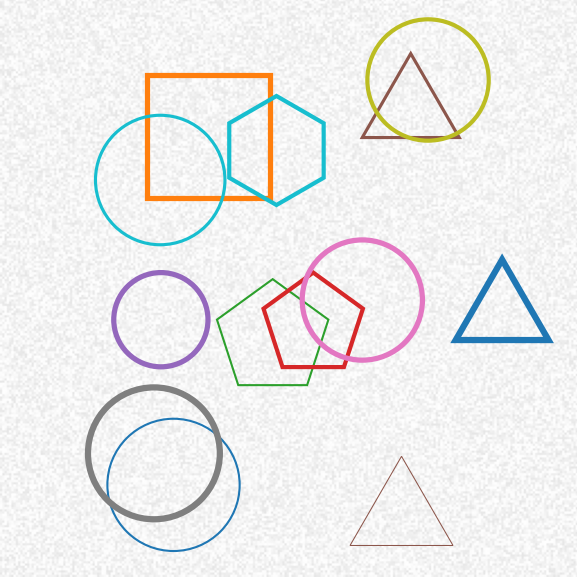[{"shape": "circle", "thickness": 1, "radius": 0.57, "center": [0.3, 0.16]}, {"shape": "triangle", "thickness": 3, "radius": 0.46, "center": [0.869, 0.457]}, {"shape": "square", "thickness": 2.5, "radius": 0.53, "center": [0.361, 0.762]}, {"shape": "pentagon", "thickness": 1, "radius": 0.51, "center": [0.472, 0.414]}, {"shape": "pentagon", "thickness": 2, "radius": 0.45, "center": [0.542, 0.437]}, {"shape": "circle", "thickness": 2.5, "radius": 0.41, "center": [0.279, 0.446]}, {"shape": "triangle", "thickness": 0.5, "radius": 0.51, "center": [0.695, 0.106]}, {"shape": "triangle", "thickness": 1.5, "radius": 0.48, "center": [0.711, 0.809]}, {"shape": "circle", "thickness": 2.5, "radius": 0.52, "center": [0.627, 0.48]}, {"shape": "circle", "thickness": 3, "radius": 0.57, "center": [0.267, 0.214]}, {"shape": "circle", "thickness": 2, "radius": 0.53, "center": [0.741, 0.861]}, {"shape": "circle", "thickness": 1.5, "radius": 0.56, "center": [0.277, 0.687]}, {"shape": "hexagon", "thickness": 2, "radius": 0.47, "center": [0.479, 0.739]}]